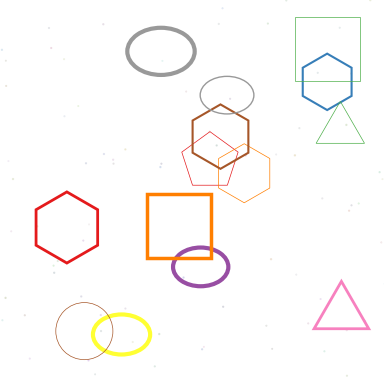[{"shape": "hexagon", "thickness": 2, "radius": 0.46, "center": [0.174, 0.409]}, {"shape": "pentagon", "thickness": 0.5, "radius": 0.38, "center": [0.545, 0.581]}, {"shape": "hexagon", "thickness": 1.5, "radius": 0.37, "center": [0.85, 0.787]}, {"shape": "triangle", "thickness": 0.5, "radius": 0.36, "center": [0.884, 0.664]}, {"shape": "square", "thickness": 0.5, "radius": 0.42, "center": [0.851, 0.874]}, {"shape": "oval", "thickness": 3, "radius": 0.36, "center": [0.521, 0.307]}, {"shape": "square", "thickness": 2.5, "radius": 0.42, "center": [0.464, 0.413]}, {"shape": "hexagon", "thickness": 0.5, "radius": 0.38, "center": [0.634, 0.55]}, {"shape": "oval", "thickness": 3, "radius": 0.37, "center": [0.316, 0.131]}, {"shape": "hexagon", "thickness": 1.5, "radius": 0.42, "center": [0.573, 0.645]}, {"shape": "circle", "thickness": 0.5, "radius": 0.37, "center": [0.219, 0.14]}, {"shape": "triangle", "thickness": 2, "radius": 0.41, "center": [0.887, 0.187]}, {"shape": "oval", "thickness": 3, "radius": 0.44, "center": [0.418, 0.867]}, {"shape": "oval", "thickness": 1, "radius": 0.35, "center": [0.59, 0.753]}]